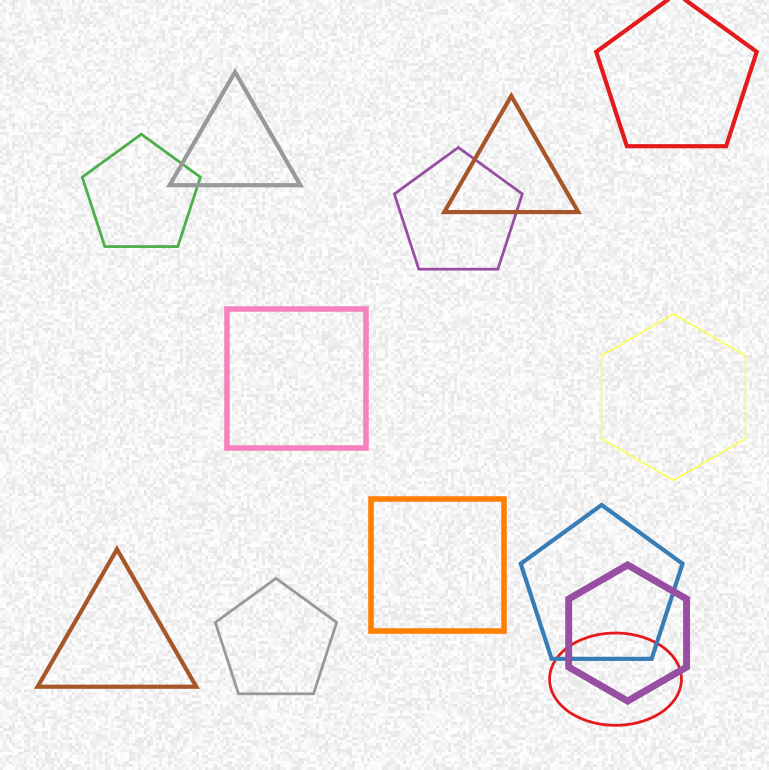[{"shape": "pentagon", "thickness": 1.5, "radius": 0.55, "center": [0.879, 0.899]}, {"shape": "oval", "thickness": 1, "radius": 0.43, "center": [0.799, 0.118]}, {"shape": "pentagon", "thickness": 1.5, "radius": 0.55, "center": [0.781, 0.234]}, {"shape": "pentagon", "thickness": 1, "radius": 0.4, "center": [0.184, 0.745]}, {"shape": "pentagon", "thickness": 1, "radius": 0.44, "center": [0.595, 0.721]}, {"shape": "hexagon", "thickness": 2.5, "radius": 0.44, "center": [0.815, 0.178]}, {"shape": "square", "thickness": 2, "radius": 0.43, "center": [0.568, 0.266]}, {"shape": "hexagon", "thickness": 0.5, "radius": 0.54, "center": [0.875, 0.484]}, {"shape": "triangle", "thickness": 1.5, "radius": 0.5, "center": [0.664, 0.775]}, {"shape": "triangle", "thickness": 1.5, "radius": 0.6, "center": [0.152, 0.168]}, {"shape": "square", "thickness": 2, "radius": 0.45, "center": [0.385, 0.509]}, {"shape": "pentagon", "thickness": 1, "radius": 0.41, "center": [0.358, 0.166]}, {"shape": "triangle", "thickness": 1.5, "radius": 0.49, "center": [0.305, 0.809]}]